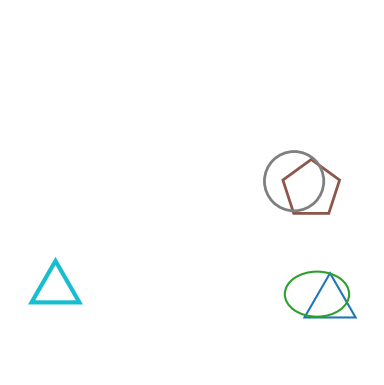[{"shape": "triangle", "thickness": 1.5, "radius": 0.38, "center": [0.857, 0.214]}, {"shape": "oval", "thickness": 1.5, "radius": 0.42, "center": [0.823, 0.236]}, {"shape": "pentagon", "thickness": 2, "radius": 0.39, "center": [0.808, 0.508]}, {"shape": "circle", "thickness": 2, "radius": 0.39, "center": [0.764, 0.529]}, {"shape": "triangle", "thickness": 3, "radius": 0.36, "center": [0.144, 0.25]}]